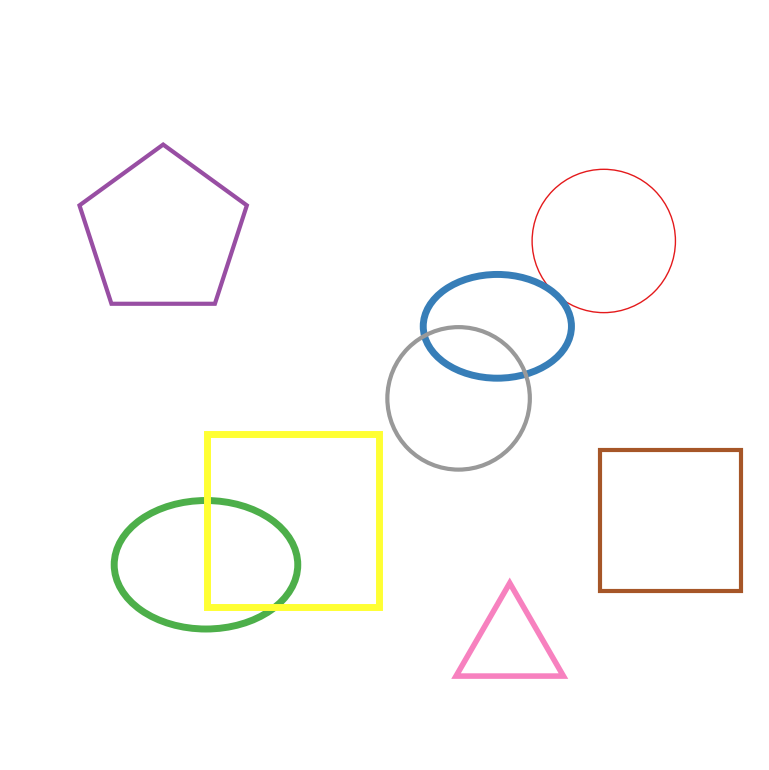[{"shape": "circle", "thickness": 0.5, "radius": 0.47, "center": [0.784, 0.687]}, {"shape": "oval", "thickness": 2.5, "radius": 0.48, "center": [0.646, 0.576]}, {"shape": "oval", "thickness": 2.5, "radius": 0.6, "center": [0.268, 0.267]}, {"shape": "pentagon", "thickness": 1.5, "radius": 0.57, "center": [0.212, 0.698]}, {"shape": "square", "thickness": 2.5, "radius": 0.56, "center": [0.38, 0.324]}, {"shape": "square", "thickness": 1.5, "radius": 0.46, "center": [0.871, 0.324]}, {"shape": "triangle", "thickness": 2, "radius": 0.4, "center": [0.662, 0.162]}, {"shape": "circle", "thickness": 1.5, "radius": 0.46, "center": [0.596, 0.483]}]